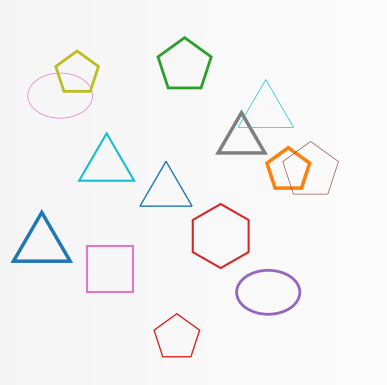[{"shape": "triangle", "thickness": 2.5, "radius": 0.42, "center": [0.108, 0.364]}, {"shape": "triangle", "thickness": 1, "radius": 0.39, "center": [0.428, 0.503]}, {"shape": "pentagon", "thickness": 2.5, "radius": 0.29, "center": [0.744, 0.558]}, {"shape": "pentagon", "thickness": 2, "radius": 0.36, "center": [0.476, 0.83]}, {"shape": "hexagon", "thickness": 1.5, "radius": 0.42, "center": [0.57, 0.387]}, {"shape": "pentagon", "thickness": 1, "radius": 0.31, "center": [0.456, 0.123]}, {"shape": "oval", "thickness": 2, "radius": 0.41, "center": [0.692, 0.241]}, {"shape": "pentagon", "thickness": 0.5, "radius": 0.38, "center": [0.802, 0.557]}, {"shape": "oval", "thickness": 0.5, "radius": 0.42, "center": [0.155, 0.752]}, {"shape": "square", "thickness": 1.5, "radius": 0.3, "center": [0.285, 0.301]}, {"shape": "triangle", "thickness": 2.5, "radius": 0.35, "center": [0.623, 0.638]}, {"shape": "pentagon", "thickness": 2, "radius": 0.29, "center": [0.199, 0.81]}, {"shape": "triangle", "thickness": 1.5, "radius": 0.41, "center": [0.275, 0.572]}, {"shape": "triangle", "thickness": 0.5, "radius": 0.41, "center": [0.686, 0.711]}]